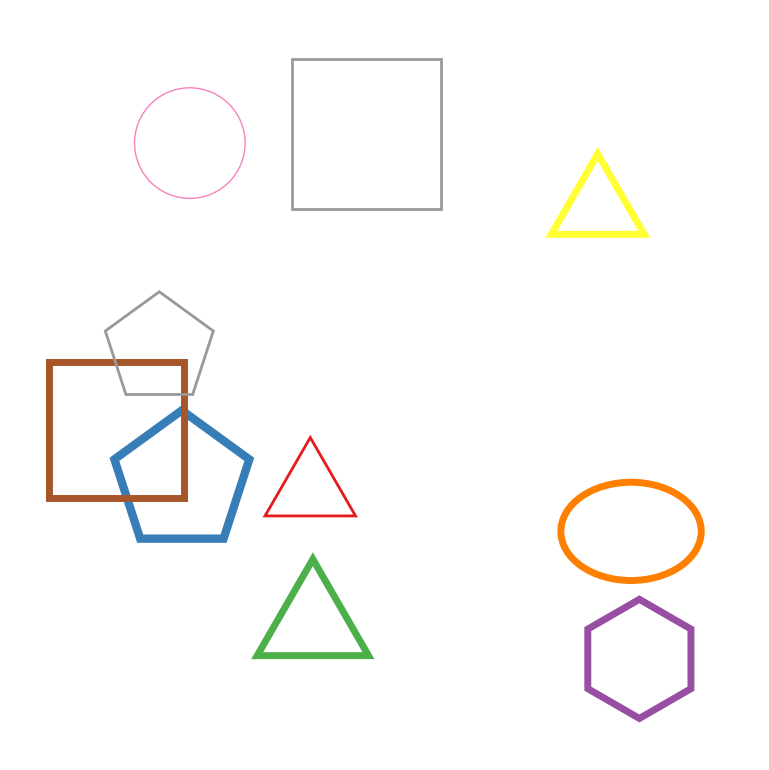[{"shape": "triangle", "thickness": 1, "radius": 0.34, "center": [0.403, 0.364]}, {"shape": "pentagon", "thickness": 3, "radius": 0.46, "center": [0.236, 0.375]}, {"shape": "triangle", "thickness": 2.5, "radius": 0.42, "center": [0.406, 0.19]}, {"shape": "hexagon", "thickness": 2.5, "radius": 0.39, "center": [0.83, 0.144]}, {"shape": "oval", "thickness": 2.5, "radius": 0.46, "center": [0.82, 0.31]}, {"shape": "triangle", "thickness": 2.5, "radius": 0.35, "center": [0.776, 0.73]}, {"shape": "square", "thickness": 2.5, "radius": 0.44, "center": [0.151, 0.442]}, {"shape": "circle", "thickness": 0.5, "radius": 0.36, "center": [0.247, 0.814]}, {"shape": "square", "thickness": 1, "radius": 0.48, "center": [0.475, 0.826]}, {"shape": "pentagon", "thickness": 1, "radius": 0.37, "center": [0.207, 0.547]}]